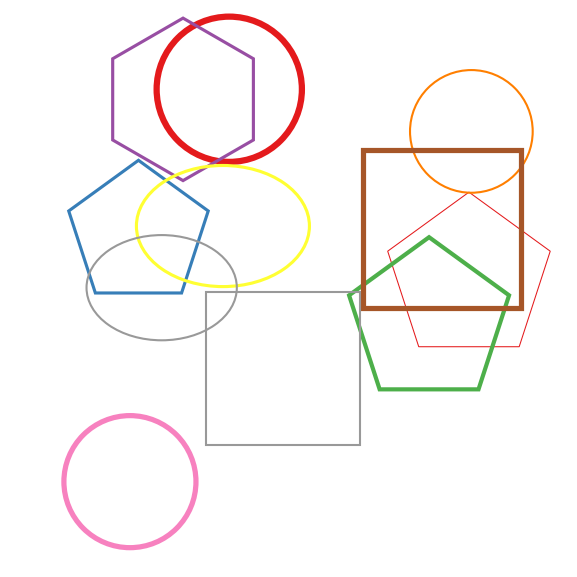[{"shape": "circle", "thickness": 3, "radius": 0.63, "center": [0.397, 0.845]}, {"shape": "pentagon", "thickness": 0.5, "radius": 0.74, "center": [0.812, 0.518]}, {"shape": "pentagon", "thickness": 1.5, "radius": 0.64, "center": [0.24, 0.595]}, {"shape": "pentagon", "thickness": 2, "radius": 0.73, "center": [0.743, 0.443]}, {"shape": "hexagon", "thickness": 1.5, "radius": 0.7, "center": [0.317, 0.827]}, {"shape": "circle", "thickness": 1, "radius": 0.53, "center": [0.816, 0.772]}, {"shape": "oval", "thickness": 1.5, "radius": 0.75, "center": [0.386, 0.608]}, {"shape": "square", "thickness": 2.5, "radius": 0.68, "center": [0.766, 0.602]}, {"shape": "circle", "thickness": 2.5, "radius": 0.57, "center": [0.225, 0.165]}, {"shape": "square", "thickness": 1, "radius": 0.67, "center": [0.49, 0.361]}, {"shape": "oval", "thickness": 1, "radius": 0.65, "center": [0.28, 0.501]}]